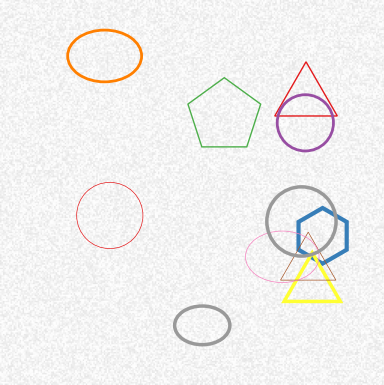[{"shape": "circle", "thickness": 0.5, "radius": 0.43, "center": [0.285, 0.44]}, {"shape": "triangle", "thickness": 1, "radius": 0.47, "center": [0.795, 0.746]}, {"shape": "hexagon", "thickness": 3, "radius": 0.36, "center": [0.838, 0.388]}, {"shape": "pentagon", "thickness": 1, "radius": 0.5, "center": [0.583, 0.699]}, {"shape": "circle", "thickness": 2, "radius": 0.37, "center": [0.793, 0.681]}, {"shape": "oval", "thickness": 2, "radius": 0.48, "center": [0.272, 0.855]}, {"shape": "triangle", "thickness": 2.5, "radius": 0.42, "center": [0.811, 0.259]}, {"shape": "triangle", "thickness": 0.5, "radius": 0.42, "center": [0.801, 0.314]}, {"shape": "oval", "thickness": 0.5, "radius": 0.48, "center": [0.733, 0.333]}, {"shape": "circle", "thickness": 2.5, "radius": 0.45, "center": [0.783, 0.425]}, {"shape": "oval", "thickness": 2.5, "radius": 0.36, "center": [0.525, 0.155]}]